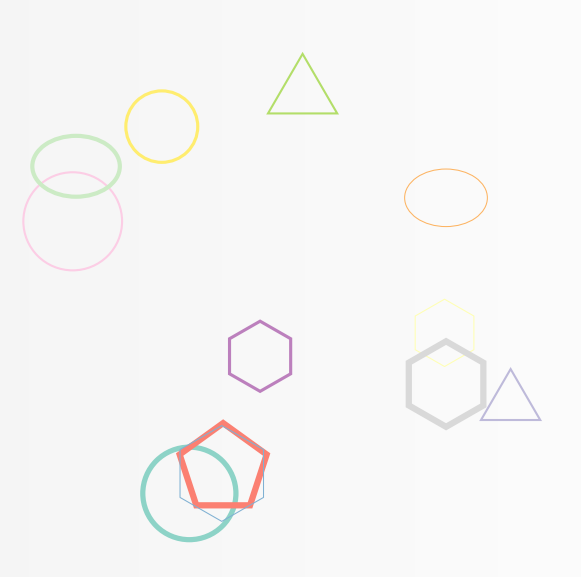[{"shape": "circle", "thickness": 2.5, "radius": 0.4, "center": [0.326, 0.145]}, {"shape": "hexagon", "thickness": 0.5, "radius": 0.29, "center": [0.765, 0.423]}, {"shape": "triangle", "thickness": 1, "radius": 0.29, "center": [0.878, 0.301]}, {"shape": "pentagon", "thickness": 3, "radius": 0.39, "center": [0.384, 0.188]}, {"shape": "hexagon", "thickness": 0.5, "radius": 0.41, "center": [0.382, 0.179]}, {"shape": "oval", "thickness": 0.5, "radius": 0.36, "center": [0.767, 0.657]}, {"shape": "triangle", "thickness": 1, "radius": 0.34, "center": [0.521, 0.837]}, {"shape": "circle", "thickness": 1, "radius": 0.42, "center": [0.125, 0.616]}, {"shape": "hexagon", "thickness": 3, "radius": 0.37, "center": [0.767, 0.334]}, {"shape": "hexagon", "thickness": 1.5, "radius": 0.3, "center": [0.447, 0.382]}, {"shape": "oval", "thickness": 2, "radius": 0.38, "center": [0.131, 0.711]}, {"shape": "circle", "thickness": 1.5, "radius": 0.31, "center": [0.278, 0.78]}]